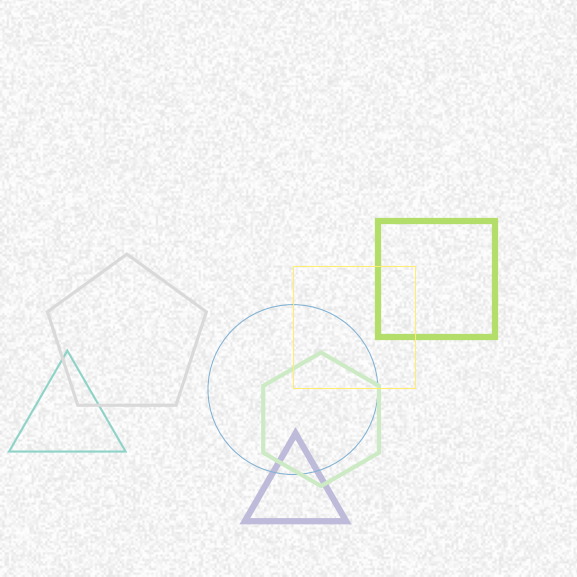[{"shape": "triangle", "thickness": 1, "radius": 0.58, "center": [0.117, 0.275]}, {"shape": "triangle", "thickness": 3, "radius": 0.51, "center": [0.512, 0.147]}, {"shape": "circle", "thickness": 0.5, "radius": 0.74, "center": [0.507, 0.325]}, {"shape": "square", "thickness": 3, "radius": 0.5, "center": [0.756, 0.516]}, {"shape": "pentagon", "thickness": 1.5, "radius": 0.72, "center": [0.22, 0.414]}, {"shape": "hexagon", "thickness": 2, "radius": 0.58, "center": [0.556, 0.273]}, {"shape": "square", "thickness": 0.5, "radius": 0.53, "center": [0.613, 0.433]}]